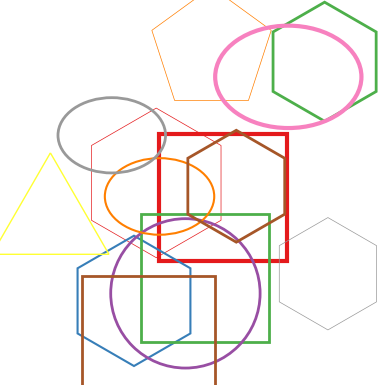[{"shape": "hexagon", "thickness": 0.5, "radius": 0.97, "center": [0.406, 0.525]}, {"shape": "square", "thickness": 3, "radius": 0.83, "center": [0.579, 0.486]}, {"shape": "hexagon", "thickness": 1.5, "radius": 0.85, "center": [0.348, 0.219]}, {"shape": "square", "thickness": 2, "radius": 0.83, "center": [0.532, 0.277]}, {"shape": "hexagon", "thickness": 2, "radius": 0.77, "center": [0.843, 0.84]}, {"shape": "circle", "thickness": 2, "radius": 0.97, "center": [0.482, 0.238]}, {"shape": "pentagon", "thickness": 0.5, "radius": 0.82, "center": [0.549, 0.871]}, {"shape": "oval", "thickness": 1.5, "radius": 0.71, "center": [0.414, 0.49]}, {"shape": "triangle", "thickness": 1, "radius": 0.88, "center": [0.131, 0.427]}, {"shape": "square", "thickness": 2, "radius": 0.86, "center": [0.386, 0.11]}, {"shape": "hexagon", "thickness": 2, "radius": 0.73, "center": [0.614, 0.516]}, {"shape": "oval", "thickness": 3, "radius": 0.95, "center": [0.749, 0.8]}, {"shape": "hexagon", "thickness": 0.5, "radius": 0.73, "center": [0.852, 0.289]}, {"shape": "oval", "thickness": 2, "radius": 0.7, "center": [0.29, 0.649]}]